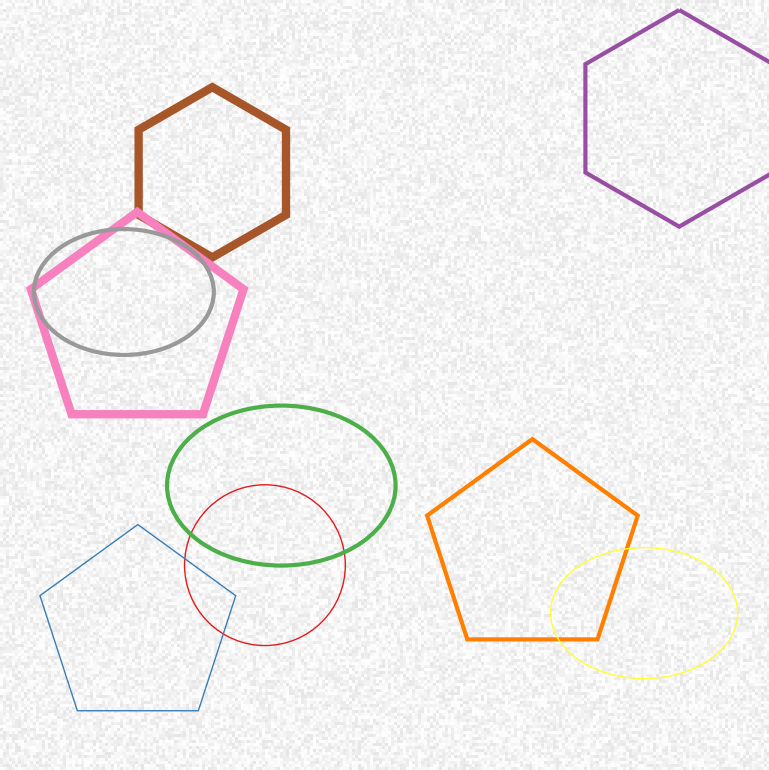[{"shape": "circle", "thickness": 0.5, "radius": 0.52, "center": [0.344, 0.266]}, {"shape": "pentagon", "thickness": 0.5, "radius": 0.67, "center": [0.179, 0.185]}, {"shape": "oval", "thickness": 1.5, "radius": 0.74, "center": [0.365, 0.369]}, {"shape": "hexagon", "thickness": 1.5, "radius": 0.7, "center": [0.882, 0.846]}, {"shape": "pentagon", "thickness": 1.5, "radius": 0.72, "center": [0.691, 0.286]}, {"shape": "oval", "thickness": 0.5, "radius": 0.61, "center": [0.836, 0.204]}, {"shape": "hexagon", "thickness": 3, "radius": 0.55, "center": [0.276, 0.776]}, {"shape": "pentagon", "thickness": 3, "radius": 0.73, "center": [0.178, 0.58]}, {"shape": "oval", "thickness": 1.5, "radius": 0.58, "center": [0.161, 0.621]}]